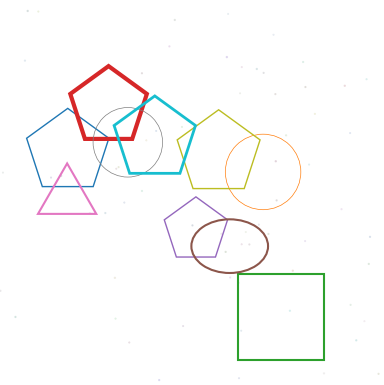[{"shape": "pentagon", "thickness": 1, "radius": 0.56, "center": [0.176, 0.606]}, {"shape": "circle", "thickness": 0.5, "radius": 0.49, "center": [0.683, 0.553]}, {"shape": "square", "thickness": 1.5, "radius": 0.56, "center": [0.73, 0.177]}, {"shape": "pentagon", "thickness": 3, "radius": 0.52, "center": [0.282, 0.724]}, {"shape": "pentagon", "thickness": 1, "radius": 0.43, "center": [0.509, 0.402]}, {"shape": "oval", "thickness": 1.5, "radius": 0.5, "center": [0.597, 0.361]}, {"shape": "triangle", "thickness": 1.5, "radius": 0.44, "center": [0.174, 0.488]}, {"shape": "circle", "thickness": 0.5, "radius": 0.45, "center": [0.332, 0.63]}, {"shape": "pentagon", "thickness": 1, "radius": 0.57, "center": [0.568, 0.602]}, {"shape": "pentagon", "thickness": 2, "radius": 0.56, "center": [0.402, 0.64]}]